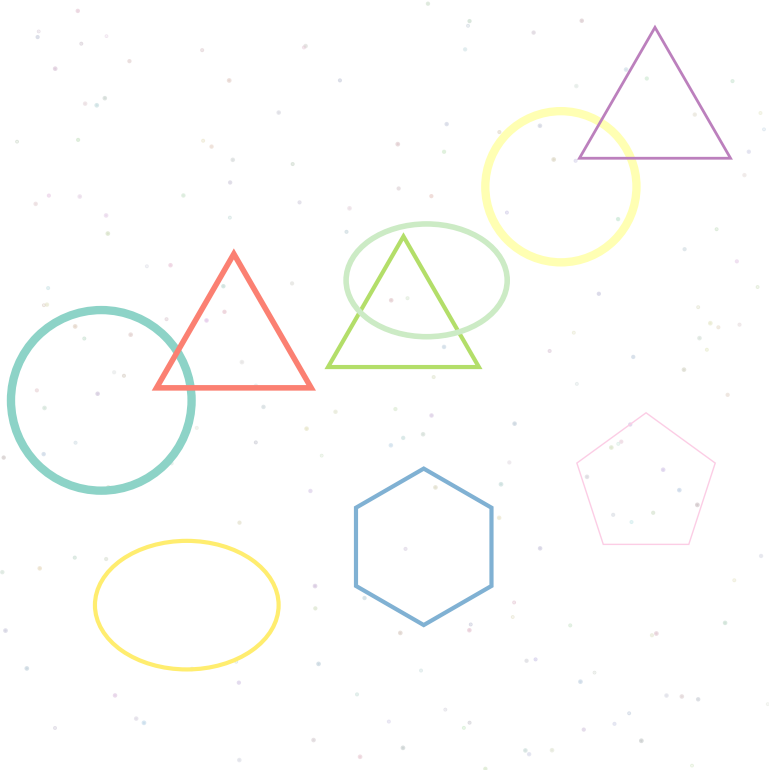[{"shape": "circle", "thickness": 3, "radius": 0.59, "center": [0.132, 0.48]}, {"shape": "circle", "thickness": 3, "radius": 0.49, "center": [0.728, 0.757]}, {"shape": "triangle", "thickness": 2, "radius": 0.58, "center": [0.304, 0.554]}, {"shape": "hexagon", "thickness": 1.5, "radius": 0.51, "center": [0.55, 0.29]}, {"shape": "triangle", "thickness": 1.5, "radius": 0.57, "center": [0.524, 0.58]}, {"shape": "pentagon", "thickness": 0.5, "radius": 0.47, "center": [0.839, 0.369]}, {"shape": "triangle", "thickness": 1, "radius": 0.57, "center": [0.851, 0.851]}, {"shape": "oval", "thickness": 2, "radius": 0.52, "center": [0.554, 0.636]}, {"shape": "oval", "thickness": 1.5, "radius": 0.6, "center": [0.243, 0.214]}]